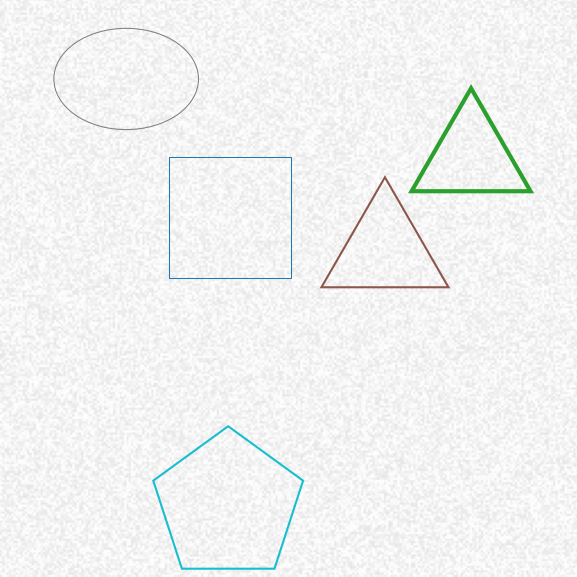[{"shape": "square", "thickness": 0.5, "radius": 0.53, "center": [0.398, 0.623]}, {"shape": "triangle", "thickness": 2, "radius": 0.59, "center": [0.816, 0.727]}, {"shape": "triangle", "thickness": 1, "radius": 0.64, "center": [0.667, 0.565]}, {"shape": "oval", "thickness": 0.5, "radius": 0.63, "center": [0.218, 0.862]}, {"shape": "pentagon", "thickness": 1, "radius": 0.68, "center": [0.395, 0.125]}]